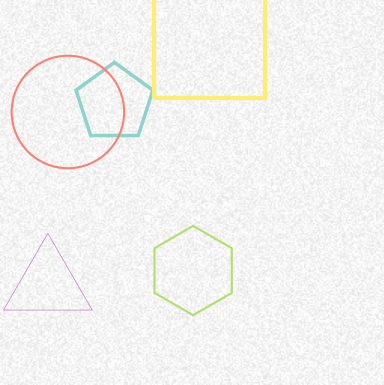[{"shape": "pentagon", "thickness": 2.5, "radius": 0.53, "center": [0.297, 0.733]}, {"shape": "circle", "thickness": 1.5, "radius": 0.73, "center": [0.176, 0.709]}, {"shape": "hexagon", "thickness": 1.5, "radius": 0.58, "center": [0.502, 0.297]}, {"shape": "triangle", "thickness": 0.5, "radius": 0.66, "center": [0.124, 0.261]}, {"shape": "square", "thickness": 3, "radius": 0.72, "center": [0.544, 0.889]}]